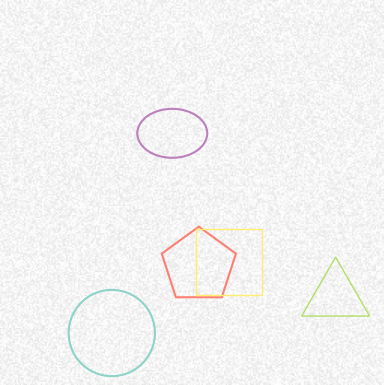[{"shape": "circle", "thickness": 1.5, "radius": 0.56, "center": [0.29, 0.135]}, {"shape": "pentagon", "thickness": 1.5, "radius": 0.51, "center": [0.516, 0.31]}, {"shape": "triangle", "thickness": 1, "radius": 0.51, "center": [0.872, 0.23]}, {"shape": "oval", "thickness": 1.5, "radius": 0.45, "center": [0.447, 0.654]}, {"shape": "square", "thickness": 1, "radius": 0.43, "center": [0.594, 0.319]}]